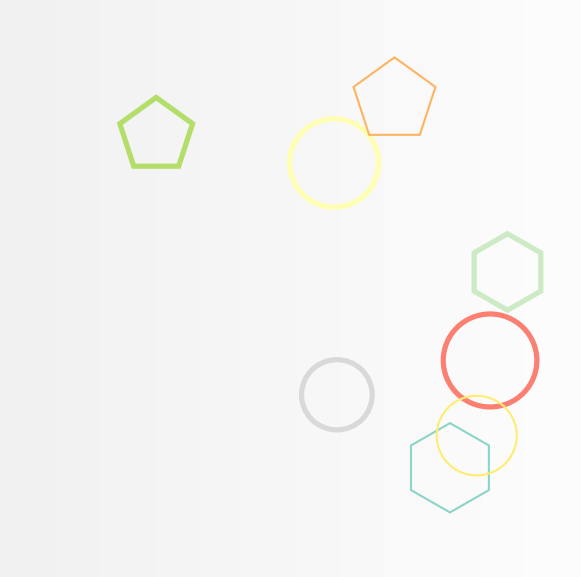[{"shape": "hexagon", "thickness": 1, "radius": 0.39, "center": [0.774, 0.189]}, {"shape": "circle", "thickness": 2.5, "radius": 0.38, "center": [0.575, 0.717]}, {"shape": "circle", "thickness": 2.5, "radius": 0.4, "center": [0.843, 0.375]}, {"shape": "pentagon", "thickness": 1, "radius": 0.37, "center": [0.679, 0.826]}, {"shape": "pentagon", "thickness": 2.5, "radius": 0.33, "center": [0.269, 0.765]}, {"shape": "circle", "thickness": 2.5, "radius": 0.3, "center": [0.58, 0.316]}, {"shape": "hexagon", "thickness": 2.5, "radius": 0.33, "center": [0.873, 0.528]}, {"shape": "circle", "thickness": 1, "radius": 0.34, "center": [0.82, 0.245]}]